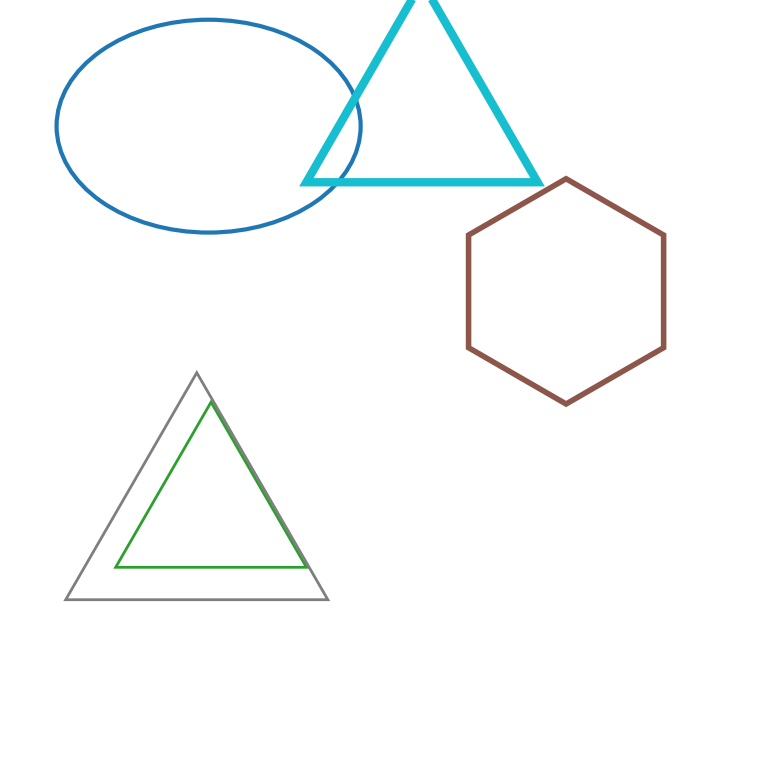[{"shape": "oval", "thickness": 1.5, "radius": 0.99, "center": [0.271, 0.836]}, {"shape": "triangle", "thickness": 1, "radius": 0.72, "center": [0.274, 0.335]}, {"shape": "hexagon", "thickness": 2, "radius": 0.73, "center": [0.735, 0.622]}, {"shape": "triangle", "thickness": 1, "radius": 0.98, "center": [0.256, 0.319]}, {"shape": "triangle", "thickness": 3, "radius": 0.87, "center": [0.548, 0.85]}]